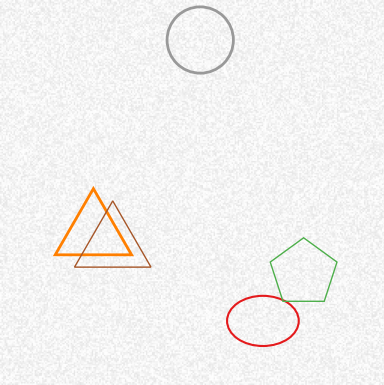[{"shape": "oval", "thickness": 1.5, "radius": 0.47, "center": [0.683, 0.166]}, {"shape": "pentagon", "thickness": 1, "radius": 0.46, "center": [0.789, 0.291]}, {"shape": "triangle", "thickness": 2, "radius": 0.57, "center": [0.243, 0.395]}, {"shape": "triangle", "thickness": 1, "radius": 0.57, "center": [0.293, 0.364]}, {"shape": "circle", "thickness": 2, "radius": 0.43, "center": [0.52, 0.896]}]